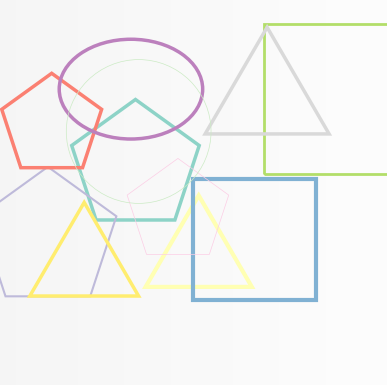[{"shape": "pentagon", "thickness": 2.5, "radius": 0.86, "center": [0.35, 0.569]}, {"shape": "triangle", "thickness": 3, "radius": 0.79, "center": [0.513, 0.334]}, {"shape": "pentagon", "thickness": 1.5, "radius": 0.93, "center": [0.124, 0.381]}, {"shape": "pentagon", "thickness": 2.5, "radius": 0.68, "center": [0.133, 0.674]}, {"shape": "square", "thickness": 3, "radius": 0.79, "center": [0.657, 0.379]}, {"shape": "square", "thickness": 2, "radius": 0.97, "center": [0.877, 0.742]}, {"shape": "pentagon", "thickness": 0.5, "radius": 0.69, "center": [0.459, 0.451]}, {"shape": "triangle", "thickness": 2.5, "radius": 0.92, "center": [0.689, 0.744]}, {"shape": "oval", "thickness": 2.5, "radius": 0.93, "center": [0.338, 0.768]}, {"shape": "circle", "thickness": 0.5, "radius": 0.93, "center": [0.358, 0.658]}, {"shape": "triangle", "thickness": 2.5, "radius": 0.81, "center": [0.217, 0.312]}]